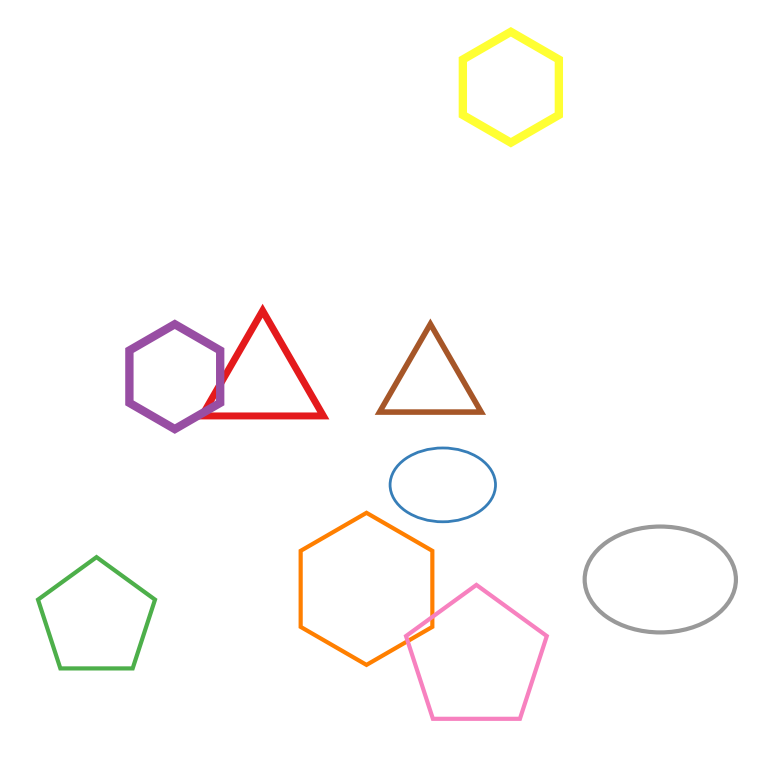[{"shape": "triangle", "thickness": 2.5, "radius": 0.46, "center": [0.341, 0.505]}, {"shape": "oval", "thickness": 1, "radius": 0.34, "center": [0.575, 0.37]}, {"shape": "pentagon", "thickness": 1.5, "radius": 0.4, "center": [0.125, 0.197]}, {"shape": "hexagon", "thickness": 3, "radius": 0.34, "center": [0.227, 0.511]}, {"shape": "hexagon", "thickness": 1.5, "radius": 0.49, "center": [0.476, 0.235]}, {"shape": "hexagon", "thickness": 3, "radius": 0.36, "center": [0.663, 0.887]}, {"shape": "triangle", "thickness": 2, "radius": 0.38, "center": [0.559, 0.503]}, {"shape": "pentagon", "thickness": 1.5, "radius": 0.48, "center": [0.619, 0.144]}, {"shape": "oval", "thickness": 1.5, "radius": 0.49, "center": [0.858, 0.247]}]